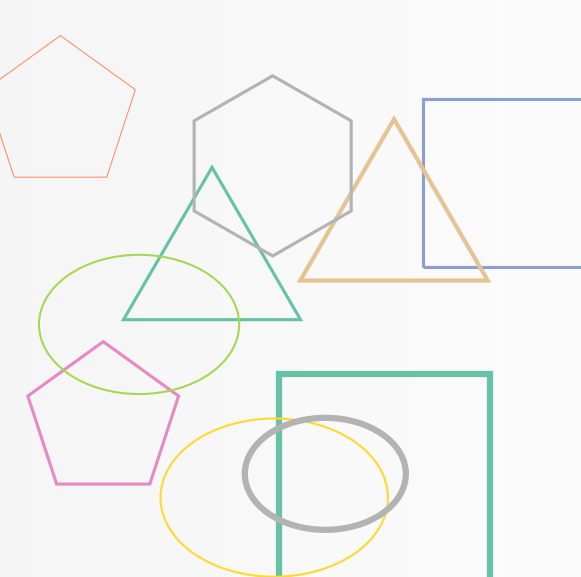[{"shape": "square", "thickness": 3, "radius": 0.91, "center": [0.662, 0.17]}, {"shape": "triangle", "thickness": 1.5, "radius": 0.88, "center": [0.365, 0.534]}, {"shape": "pentagon", "thickness": 0.5, "radius": 0.68, "center": [0.104, 0.802]}, {"shape": "square", "thickness": 1.5, "radius": 0.73, "center": [0.874, 0.683]}, {"shape": "pentagon", "thickness": 1.5, "radius": 0.68, "center": [0.178, 0.271]}, {"shape": "oval", "thickness": 1, "radius": 0.86, "center": [0.239, 0.437]}, {"shape": "oval", "thickness": 1, "radius": 0.98, "center": [0.472, 0.137]}, {"shape": "triangle", "thickness": 2, "radius": 0.93, "center": [0.678, 0.607]}, {"shape": "hexagon", "thickness": 1.5, "radius": 0.78, "center": [0.469, 0.712]}, {"shape": "oval", "thickness": 3, "radius": 0.69, "center": [0.56, 0.179]}]